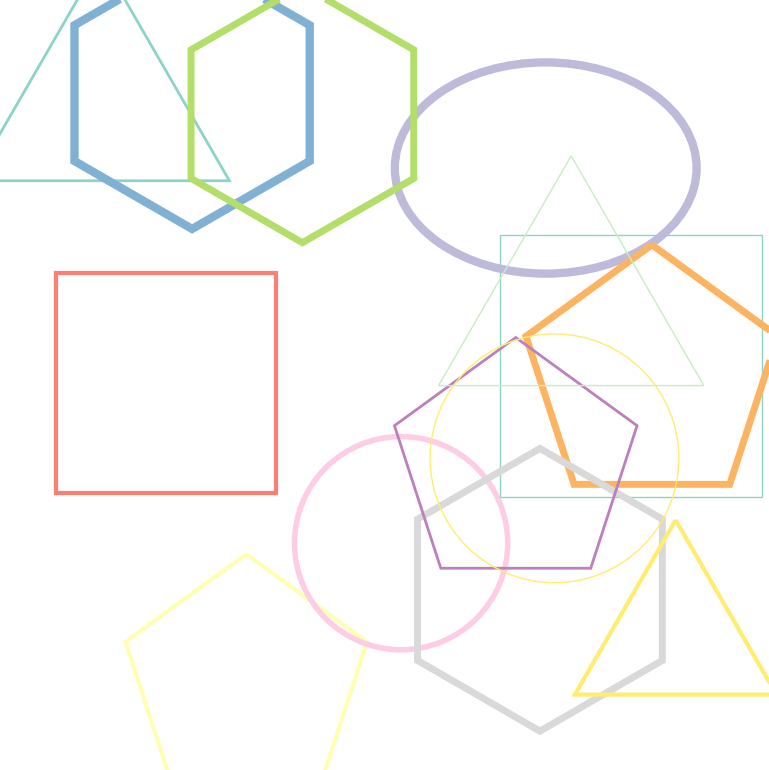[{"shape": "triangle", "thickness": 1, "radius": 0.96, "center": [0.131, 0.861]}, {"shape": "square", "thickness": 0.5, "radius": 0.85, "center": [0.819, 0.525]}, {"shape": "pentagon", "thickness": 1.5, "radius": 0.82, "center": [0.32, 0.116]}, {"shape": "oval", "thickness": 3, "radius": 0.98, "center": [0.709, 0.782]}, {"shape": "square", "thickness": 1.5, "radius": 0.71, "center": [0.216, 0.503]}, {"shape": "hexagon", "thickness": 3, "radius": 0.88, "center": [0.249, 0.879]}, {"shape": "pentagon", "thickness": 2.5, "radius": 0.86, "center": [0.847, 0.51]}, {"shape": "hexagon", "thickness": 2.5, "radius": 0.83, "center": [0.393, 0.852]}, {"shape": "circle", "thickness": 2, "radius": 0.69, "center": [0.521, 0.295]}, {"shape": "hexagon", "thickness": 2.5, "radius": 0.92, "center": [0.701, 0.234]}, {"shape": "pentagon", "thickness": 1, "radius": 0.83, "center": [0.67, 0.396]}, {"shape": "triangle", "thickness": 0.5, "radius": 0.99, "center": [0.742, 0.599]}, {"shape": "triangle", "thickness": 1.5, "radius": 0.76, "center": [0.877, 0.173]}, {"shape": "circle", "thickness": 0.5, "radius": 0.81, "center": [0.72, 0.405]}]